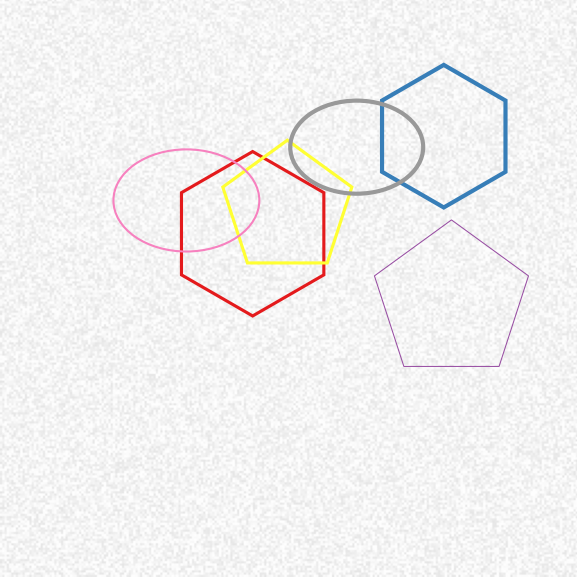[{"shape": "hexagon", "thickness": 1.5, "radius": 0.71, "center": [0.438, 0.594]}, {"shape": "hexagon", "thickness": 2, "radius": 0.62, "center": [0.768, 0.763]}, {"shape": "pentagon", "thickness": 0.5, "radius": 0.7, "center": [0.782, 0.478]}, {"shape": "pentagon", "thickness": 1.5, "radius": 0.59, "center": [0.498, 0.639]}, {"shape": "oval", "thickness": 1, "radius": 0.63, "center": [0.323, 0.652]}, {"shape": "oval", "thickness": 2, "radius": 0.58, "center": [0.618, 0.744]}]